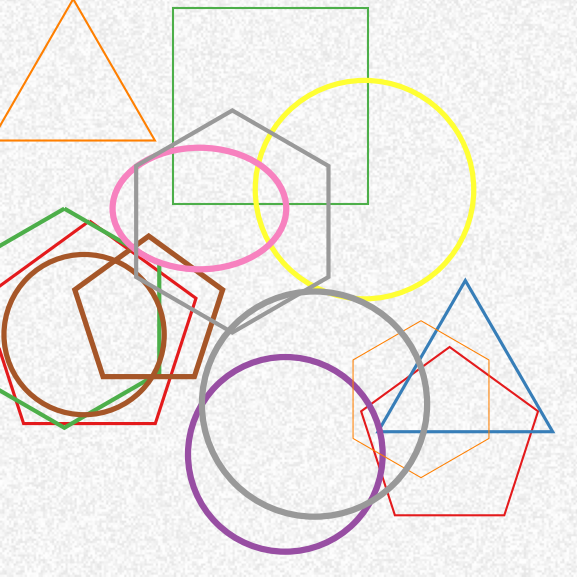[{"shape": "pentagon", "thickness": 1, "radius": 0.81, "center": [0.779, 0.237]}, {"shape": "pentagon", "thickness": 1.5, "radius": 0.97, "center": [0.155, 0.423]}, {"shape": "triangle", "thickness": 1.5, "radius": 0.87, "center": [0.806, 0.339]}, {"shape": "hexagon", "thickness": 2, "radius": 0.95, "center": [0.111, 0.448]}, {"shape": "square", "thickness": 1, "radius": 0.85, "center": [0.468, 0.815]}, {"shape": "circle", "thickness": 3, "radius": 0.84, "center": [0.494, 0.212]}, {"shape": "hexagon", "thickness": 0.5, "radius": 0.68, "center": [0.729, 0.308]}, {"shape": "triangle", "thickness": 1, "radius": 0.82, "center": [0.127, 0.837]}, {"shape": "circle", "thickness": 2.5, "radius": 0.95, "center": [0.631, 0.671]}, {"shape": "pentagon", "thickness": 2.5, "radius": 0.67, "center": [0.258, 0.456]}, {"shape": "circle", "thickness": 2.5, "radius": 0.69, "center": [0.146, 0.42]}, {"shape": "oval", "thickness": 3, "radius": 0.75, "center": [0.345, 0.638]}, {"shape": "circle", "thickness": 3, "radius": 0.97, "center": [0.545, 0.299]}, {"shape": "hexagon", "thickness": 2, "radius": 0.96, "center": [0.402, 0.616]}]